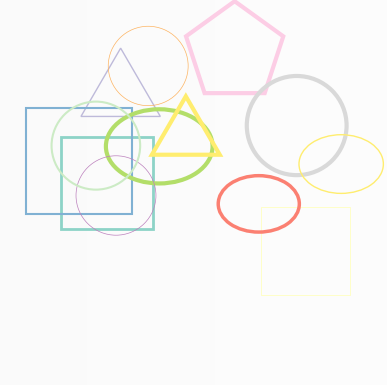[{"shape": "square", "thickness": 2, "radius": 0.6, "center": [0.276, 0.526]}, {"shape": "square", "thickness": 0.5, "radius": 0.57, "center": [0.789, 0.347]}, {"shape": "triangle", "thickness": 1, "radius": 0.59, "center": [0.311, 0.757]}, {"shape": "oval", "thickness": 2.5, "radius": 0.52, "center": [0.668, 0.47]}, {"shape": "square", "thickness": 1.5, "radius": 0.69, "center": [0.204, 0.581]}, {"shape": "circle", "thickness": 0.5, "radius": 0.52, "center": [0.382, 0.829]}, {"shape": "oval", "thickness": 3, "radius": 0.69, "center": [0.411, 0.62]}, {"shape": "pentagon", "thickness": 3, "radius": 0.66, "center": [0.606, 0.865]}, {"shape": "circle", "thickness": 3, "radius": 0.64, "center": [0.766, 0.674]}, {"shape": "circle", "thickness": 0.5, "radius": 0.52, "center": [0.299, 0.492]}, {"shape": "circle", "thickness": 1.5, "radius": 0.57, "center": [0.247, 0.622]}, {"shape": "oval", "thickness": 1, "radius": 0.54, "center": [0.88, 0.574]}, {"shape": "triangle", "thickness": 3, "radius": 0.51, "center": [0.48, 0.649]}]